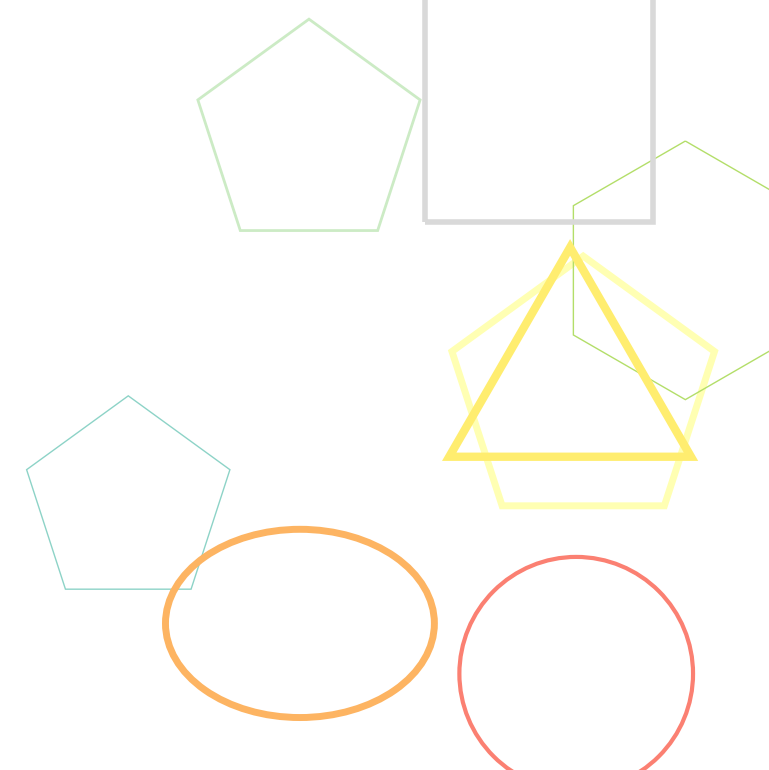[{"shape": "pentagon", "thickness": 0.5, "radius": 0.69, "center": [0.167, 0.347]}, {"shape": "pentagon", "thickness": 2.5, "radius": 0.9, "center": [0.757, 0.488]}, {"shape": "circle", "thickness": 1.5, "radius": 0.76, "center": [0.748, 0.125]}, {"shape": "oval", "thickness": 2.5, "radius": 0.87, "center": [0.39, 0.19]}, {"shape": "hexagon", "thickness": 0.5, "radius": 0.84, "center": [0.89, 0.649]}, {"shape": "square", "thickness": 2, "radius": 0.74, "center": [0.7, 0.86]}, {"shape": "pentagon", "thickness": 1, "radius": 0.76, "center": [0.401, 0.823]}, {"shape": "triangle", "thickness": 3, "radius": 0.91, "center": [0.74, 0.497]}]